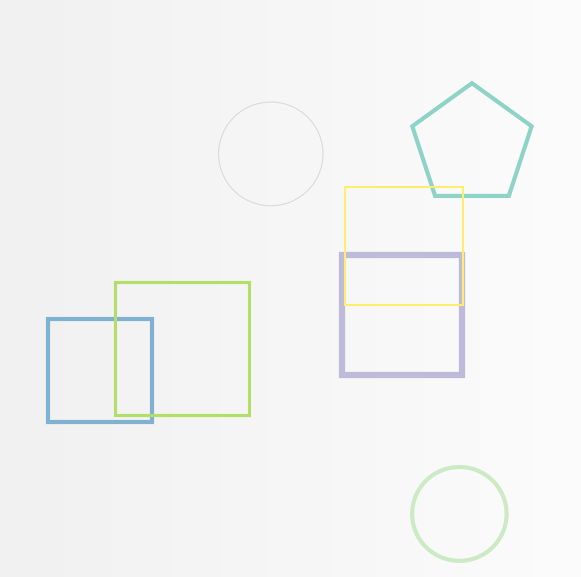[{"shape": "pentagon", "thickness": 2, "radius": 0.54, "center": [0.812, 0.747]}, {"shape": "square", "thickness": 3, "radius": 0.52, "center": [0.691, 0.454]}, {"shape": "square", "thickness": 2, "radius": 0.45, "center": [0.172, 0.358]}, {"shape": "square", "thickness": 1.5, "radius": 0.58, "center": [0.313, 0.396]}, {"shape": "circle", "thickness": 0.5, "radius": 0.45, "center": [0.466, 0.733]}, {"shape": "circle", "thickness": 2, "radius": 0.41, "center": [0.79, 0.109]}, {"shape": "square", "thickness": 1, "radius": 0.51, "center": [0.695, 0.573]}]